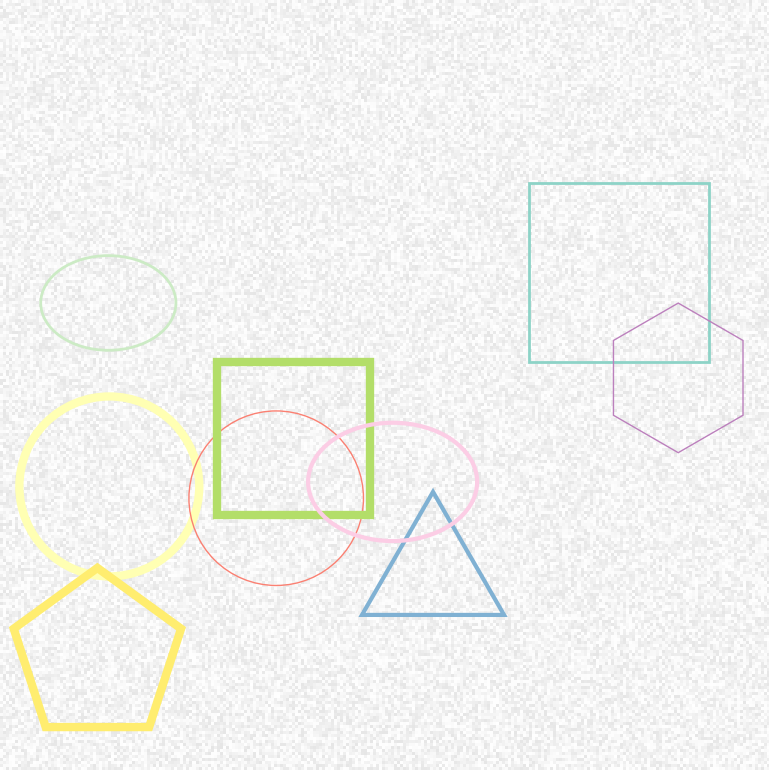[{"shape": "square", "thickness": 1, "radius": 0.58, "center": [0.804, 0.646]}, {"shape": "circle", "thickness": 3, "radius": 0.58, "center": [0.142, 0.368]}, {"shape": "circle", "thickness": 0.5, "radius": 0.57, "center": [0.359, 0.353]}, {"shape": "triangle", "thickness": 1.5, "radius": 0.53, "center": [0.562, 0.255]}, {"shape": "square", "thickness": 3, "radius": 0.5, "center": [0.381, 0.431]}, {"shape": "oval", "thickness": 1.5, "radius": 0.55, "center": [0.51, 0.374]}, {"shape": "hexagon", "thickness": 0.5, "radius": 0.49, "center": [0.881, 0.509]}, {"shape": "oval", "thickness": 1, "radius": 0.44, "center": [0.141, 0.607]}, {"shape": "pentagon", "thickness": 3, "radius": 0.57, "center": [0.126, 0.148]}]